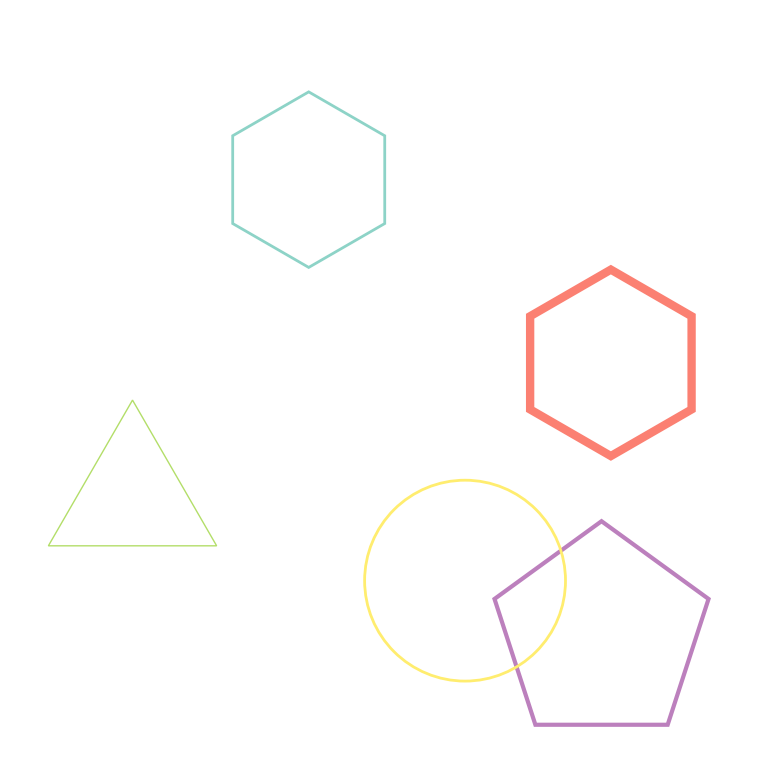[{"shape": "hexagon", "thickness": 1, "radius": 0.57, "center": [0.401, 0.767]}, {"shape": "hexagon", "thickness": 3, "radius": 0.61, "center": [0.793, 0.529]}, {"shape": "triangle", "thickness": 0.5, "radius": 0.63, "center": [0.172, 0.354]}, {"shape": "pentagon", "thickness": 1.5, "radius": 0.73, "center": [0.781, 0.177]}, {"shape": "circle", "thickness": 1, "radius": 0.65, "center": [0.604, 0.246]}]